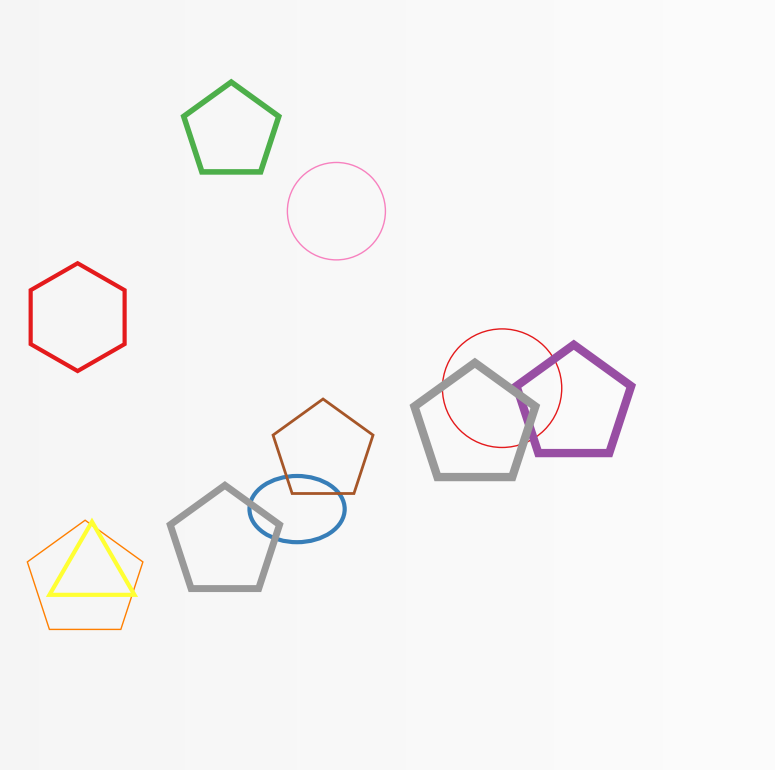[{"shape": "hexagon", "thickness": 1.5, "radius": 0.35, "center": [0.1, 0.588]}, {"shape": "circle", "thickness": 0.5, "radius": 0.38, "center": [0.648, 0.496]}, {"shape": "oval", "thickness": 1.5, "radius": 0.31, "center": [0.383, 0.339]}, {"shape": "pentagon", "thickness": 2, "radius": 0.32, "center": [0.298, 0.829]}, {"shape": "pentagon", "thickness": 3, "radius": 0.39, "center": [0.74, 0.475]}, {"shape": "pentagon", "thickness": 0.5, "radius": 0.39, "center": [0.11, 0.246]}, {"shape": "triangle", "thickness": 1.5, "radius": 0.32, "center": [0.119, 0.259]}, {"shape": "pentagon", "thickness": 1, "radius": 0.34, "center": [0.417, 0.414]}, {"shape": "circle", "thickness": 0.5, "radius": 0.32, "center": [0.434, 0.726]}, {"shape": "pentagon", "thickness": 2.5, "radius": 0.37, "center": [0.29, 0.296]}, {"shape": "pentagon", "thickness": 3, "radius": 0.41, "center": [0.613, 0.447]}]